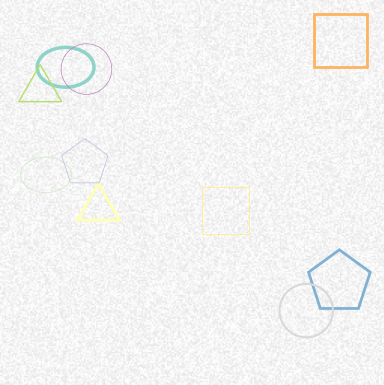[{"shape": "oval", "thickness": 2.5, "radius": 0.37, "center": [0.17, 0.825]}, {"shape": "triangle", "thickness": 2, "radius": 0.32, "center": [0.256, 0.46]}, {"shape": "pentagon", "thickness": 0.5, "radius": 0.32, "center": [0.22, 0.576]}, {"shape": "pentagon", "thickness": 2, "radius": 0.42, "center": [0.882, 0.267]}, {"shape": "square", "thickness": 2, "radius": 0.35, "center": [0.884, 0.896]}, {"shape": "triangle", "thickness": 1, "radius": 0.32, "center": [0.104, 0.768]}, {"shape": "circle", "thickness": 1.5, "radius": 0.35, "center": [0.795, 0.193]}, {"shape": "circle", "thickness": 0.5, "radius": 0.33, "center": [0.225, 0.821]}, {"shape": "oval", "thickness": 0.5, "radius": 0.33, "center": [0.119, 0.546]}, {"shape": "square", "thickness": 0.5, "radius": 0.31, "center": [0.585, 0.454]}]